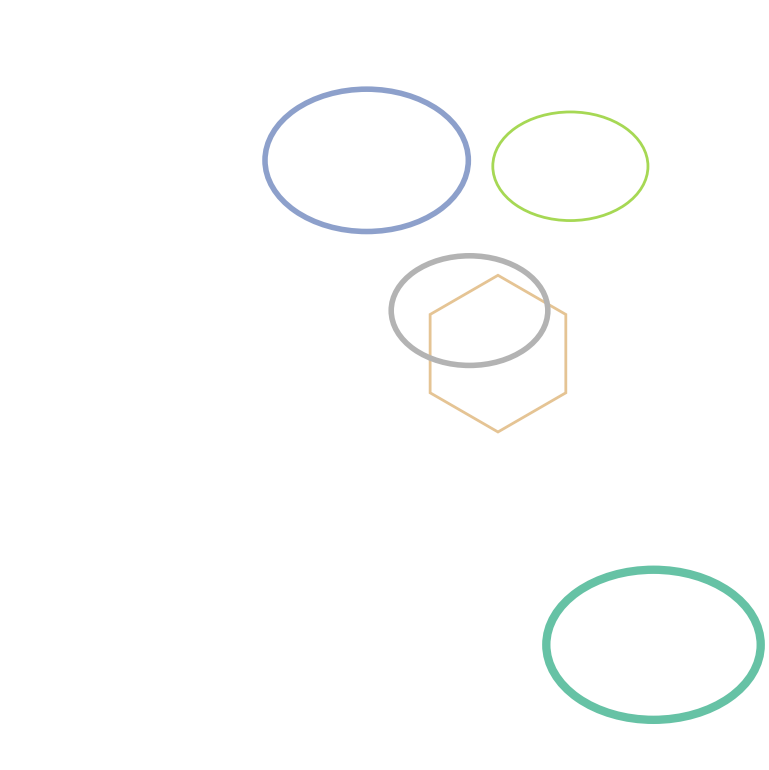[{"shape": "oval", "thickness": 3, "radius": 0.7, "center": [0.849, 0.163]}, {"shape": "oval", "thickness": 2, "radius": 0.66, "center": [0.476, 0.792]}, {"shape": "oval", "thickness": 1, "radius": 0.5, "center": [0.741, 0.784]}, {"shape": "hexagon", "thickness": 1, "radius": 0.51, "center": [0.647, 0.541]}, {"shape": "oval", "thickness": 2, "radius": 0.51, "center": [0.61, 0.597]}]